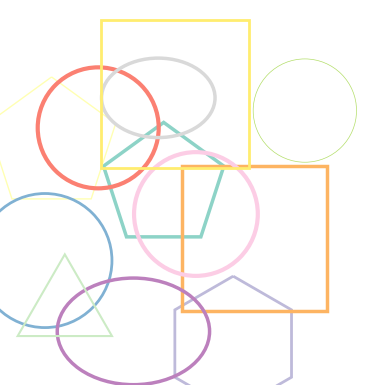[{"shape": "pentagon", "thickness": 2.5, "radius": 0.82, "center": [0.425, 0.518]}, {"shape": "pentagon", "thickness": 1, "radius": 0.88, "center": [0.134, 0.625]}, {"shape": "hexagon", "thickness": 2, "radius": 0.87, "center": [0.606, 0.108]}, {"shape": "circle", "thickness": 3, "radius": 0.79, "center": [0.255, 0.668]}, {"shape": "circle", "thickness": 2, "radius": 0.87, "center": [0.117, 0.323]}, {"shape": "square", "thickness": 2.5, "radius": 0.94, "center": [0.66, 0.38]}, {"shape": "circle", "thickness": 0.5, "radius": 0.67, "center": [0.792, 0.713]}, {"shape": "circle", "thickness": 3, "radius": 0.8, "center": [0.509, 0.444]}, {"shape": "oval", "thickness": 2.5, "radius": 0.74, "center": [0.411, 0.746]}, {"shape": "oval", "thickness": 2.5, "radius": 0.99, "center": [0.347, 0.139]}, {"shape": "triangle", "thickness": 1.5, "radius": 0.71, "center": [0.168, 0.198]}, {"shape": "square", "thickness": 2, "radius": 0.96, "center": [0.454, 0.755]}]